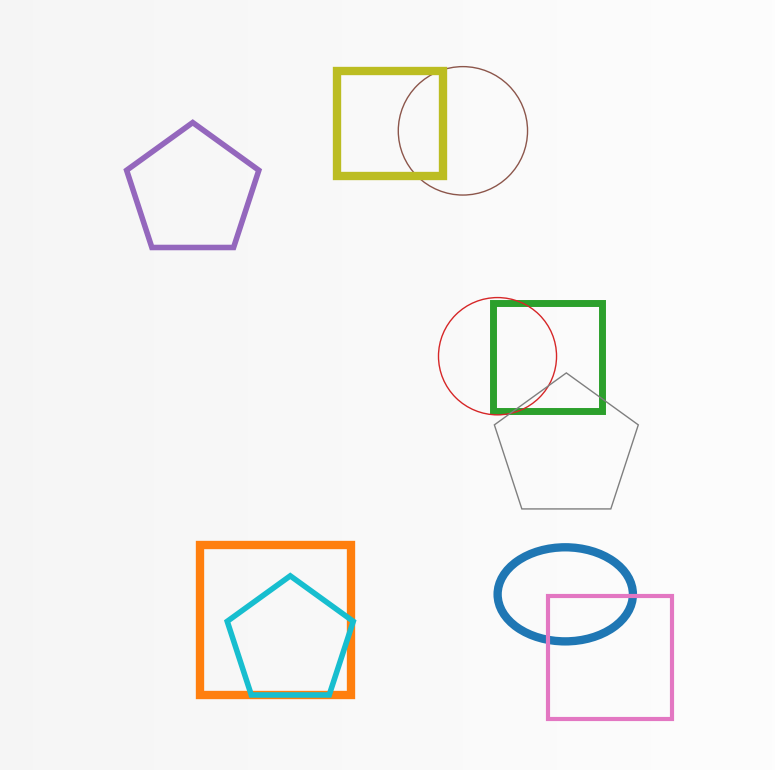[{"shape": "oval", "thickness": 3, "radius": 0.44, "center": [0.729, 0.228]}, {"shape": "square", "thickness": 3, "radius": 0.49, "center": [0.356, 0.195]}, {"shape": "square", "thickness": 2.5, "radius": 0.35, "center": [0.706, 0.536]}, {"shape": "circle", "thickness": 0.5, "radius": 0.38, "center": [0.642, 0.537]}, {"shape": "pentagon", "thickness": 2, "radius": 0.45, "center": [0.249, 0.751]}, {"shape": "circle", "thickness": 0.5, "radius": 0.42, "center": [0.597, 0.83]}, {"shape": "square", "thickness": 1.5, "radius": 0.4, "center": [0.787, 0.146]}, {"shape": "pentagon", "thickness": 0.5, "radius": 0.49, "center": [0.731, 0.418]}, {"shape": "square", "thickness": 3, "radius": 0.34, "center": [0.503, 0.84]}, {"shape": "pentagon", "thickness": 2, "radius": 0.43, "center": [0.375, 0.167]}]